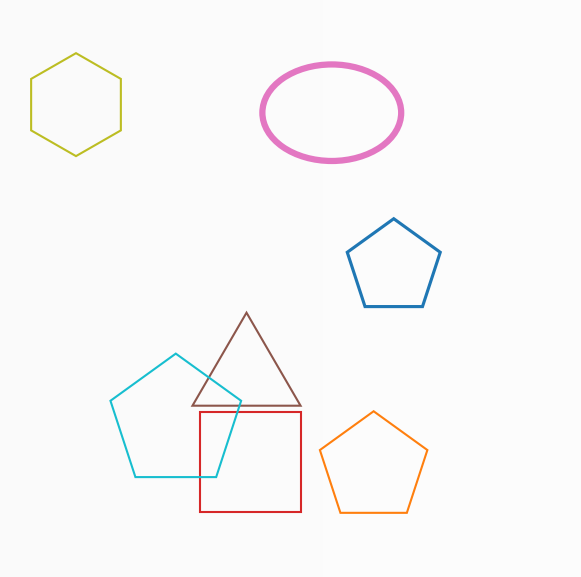[{"shape": "pentagon", "thickness": 1.5, "radius": 0.42, "center": [0.677, 0.536]}, {"shape": "pentagon", "thickness": 1, "radius": 0.49, "center": [0.643, 0.19]}, {"shape": "square", "thickness": 1, "radius": 0.44, "center": [0.43, 0.199]}, {"shape": "triangle", "thickness": 1, "radius": 0.54, "center": [0.424, 0.35]}, {"shape": "oval", "thickness": 3, "radius": 0.6, "center": [0.571, 0.804]}, {"shape": "hexagon", "thickness": 1, "radius": 0.45, "center": [0.131, 0.818]}, {"shape": "pentagon", "thickness": 1, "radius": 0.59, "center": [0.302, 0.269]}]